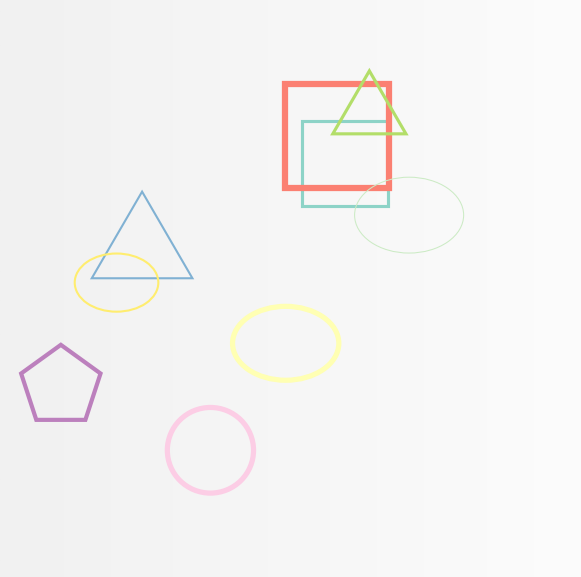[{"shape": "square", "thickness": 1.5, "radius": 0.37, "center": [0.594, 0.716]}, {"shape": "oval", "thickness": 2.5, "radius": 0.46, "center": [0.491, 0.405]}, {"shape": "square", "thickness": 3, "radius": 0.45, "center": [0.58, 0.764]}, {"shape": "triangle", "thickness": 1, "radius": 0.5, "center": [0.244, 0.567]}, {"shape": "triangle", "thickness": 1.5, "radius": 0.36, "center": [0.635, 0.804]}, {"shape": "circle", "thickness": 2.5, "radius": 0.37, "center": [0.362, 0.219]}, {"shape": "pentagon", "thickness": 2, "radius": 0.36, "center": [0.105, 0.33]}, {"shape": "oval", "thickness": 0.5, "radius": 0.47, "center": [0.704, 0.627]}, {"shape": "oval", "thickness": 1, "radius": 0.36, "center": [0.2, 0.51]}]